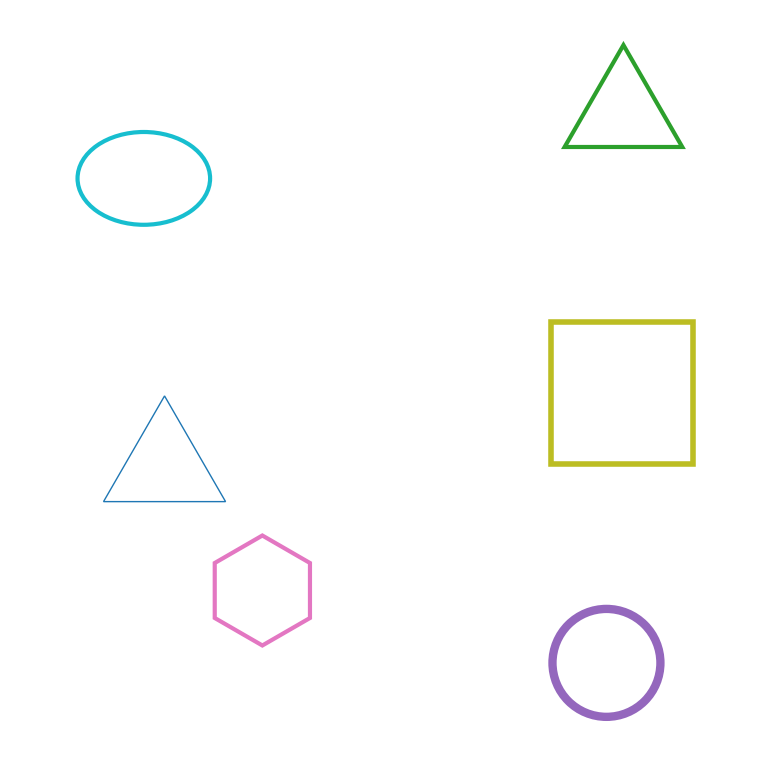[{"shape": "triangle", "thickness": 0.5, "radius": 0.46, "center": [0.214, 0.394]}, {"shape": "triangle", "thickness": 1.5, "radius": 0.44, "center": [0.81, 0.853]}, {"shape": "circle", "thickness": 3, "radius": 0.35, "center": [0.788, 0.139]}, {"shape": "hexagon", "thickness": 1.5, "radius": 0.36, "center": [0.341, 0.233]}, {"shape": "square", "thickness": 2, "radius": 0.46, "center": [0.808, 0.49]}, {"shape": "oval", "thickness": 1.5, "radius": 0.43, "center": [0.187, 0.768]}]